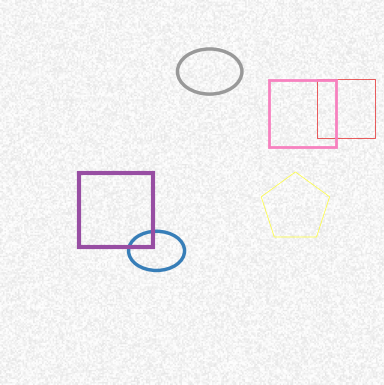[{"shape": "square", "thickness": 0.5, "radius": 0.38, "center": [0.898, 0.718]}, {"shape": "oval", "thickness": 2.5, "radius": 0.36, "center": [0.407, 0.348]}, {"shape": "square", "thickness": 3, "radius": 0.48, "center": [0.301, 0.454]}, {"shape": "pentagon", "thickness": 0.5, "radius": 0.47, "center": [0.767, 0.46]}, {"shape": "square", "thickness": 2, "radius": 0.44, "center": [0.787, 0.704]}, {"shape": "oval", "thickness": 2.5, "radius": 0.42, "center": [0.545, 0.814]}]